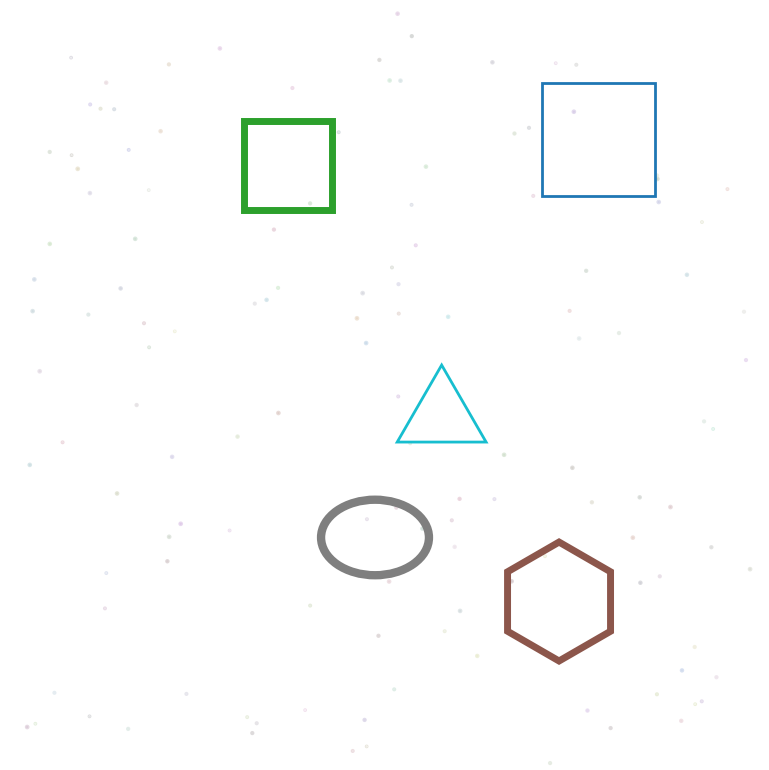[{"shape": "square", "thickness": 1, "radius": 0.37, "center": [0.778, 0.819]}, {"shape": "square", "thickness": 2.5, "radius": 0.29, "center": [0.374, 0.785]}, {"shape": "hexagon", "thickness": 2.5, "radius": 0.39, "center": [0.726, 0.219]}, {"shape": "oval", "thickness": 3, "radius": 0.35, "center": [0.487, 0.302]}, {"shape": "triangle", "thickness": 1, "radius": 0.33, "center": [0.574, 0.459]}]